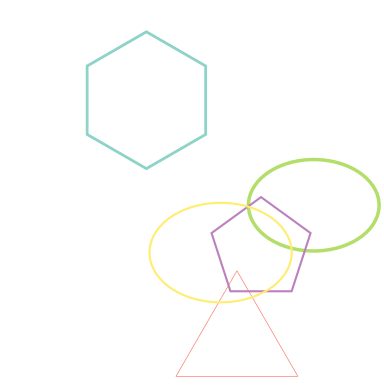[{"shape": "hexagon", "thickness": 2, "radius": 0.89, "center": [0.38, 0.74]}, {"shape": "triangle", "thickness": 0.5, "radius": 0.91, "center": [0.615, 0.114]}, {"shape": "oval", "thickness": 2.5, "radius": 0.85, "center": [0.815, 0.467]}, {"shape": "pentagon", "thickness": 1.5, "radius": 0.68, "center": [0.678, 0.353]}, {"shape": "oval", "thickness": 1.5, "radius": 0.92, "center": [0.573, 0.344]}]